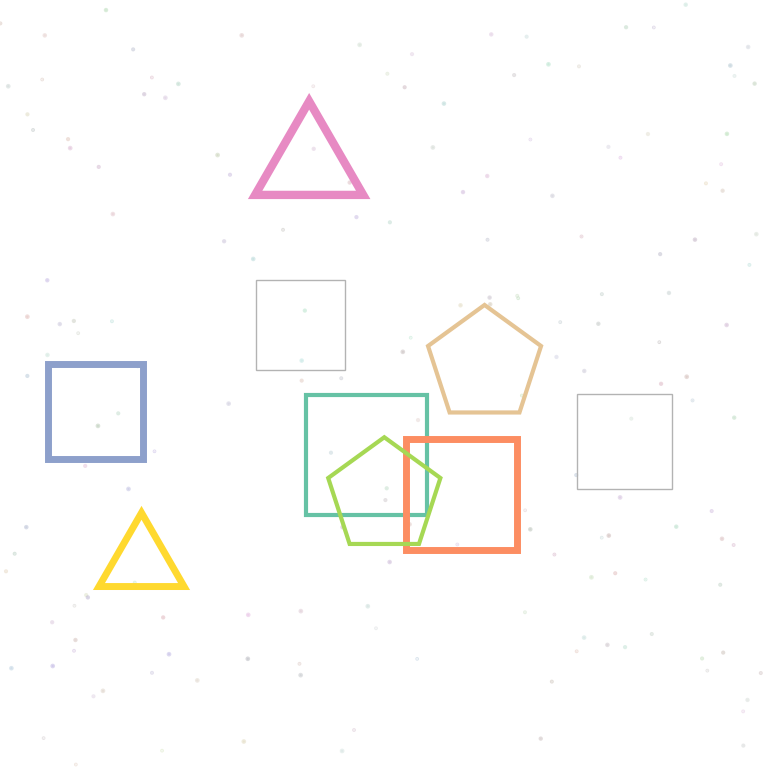[{"shape": "square", "thickness": 1.5, "radius": 0.39, "center": [0.476, 0.409]}, {"shape": "square", "thickness": 2.5, "radius": 0.36, "center": [0.6, 0.358]}, {"shape": "square", "thickness": 2.5, "radius": 0.31, "center": [0.124, 0.466]}, {"shape": "triangle", "thickness": 3, "radius": 0.41, "center": [0.402, 0.787]}, {"shape": "pentagon", "thickness": 1.5, "radius": 0.38, "center": [0.499, 0.356]}, {"shape": "triangle", "thickness": 2.5, "radius": 0.32, "center": [0.184, 0.27]}, {"shape": "pentagon", "thickness": 1.5, "radius": 0.39, "center": [0.629, 0.527]}, {"shape": "square", "thickness": 0.5, "radius": 0.31, "center": [0.811, 0.427]}, {"shape": "square", "thickness": 0.5, "radius": 0.29, "center": [0.39, 0.578]}]